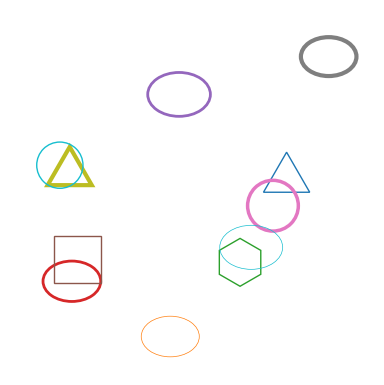[{"shape": "triangle", "thickness": 1, "radius": 0.35, "center": [0.744, 0.535]}, {"shape": "oval", "thickness": 0.5, "radius": 0.38, "center": [0.442, 0.126]}, {"shape": "hexagon", "thickness": 1, "radius": 0.31, "center": [0.624, 0.319]}, {"shape": "oval", "thickness": 2, "radius": 0.37, "center": [0.187, 0.269]}, {"shape": "oval", "thickness": 2, "radius": 0.41, "center": [0.465, 0.755]}, {"shape": "square", "thickness": 1, "radius": 0.3, "center": [0.202, 0.325]}, {"shape": "circle", "thickness": 2.5, "radius": 0.33, "center": [0.709, 0.466]}, {"shape": "oval", "thickness": 3, "radius": 0.36, "center": [0.854, 0.853]}, {"shape": "triangle", "thickness": 3, "radius": 0.33, "center": [0.181, 0.552]}, {"shape": "circle", "thickness": 1, "radius": 0.3, "center": [0.155, 0.571]}, {"shape": "oval", "thickness": 0.5, "radius": 0.41, "center": [0.653, 0.358]}]